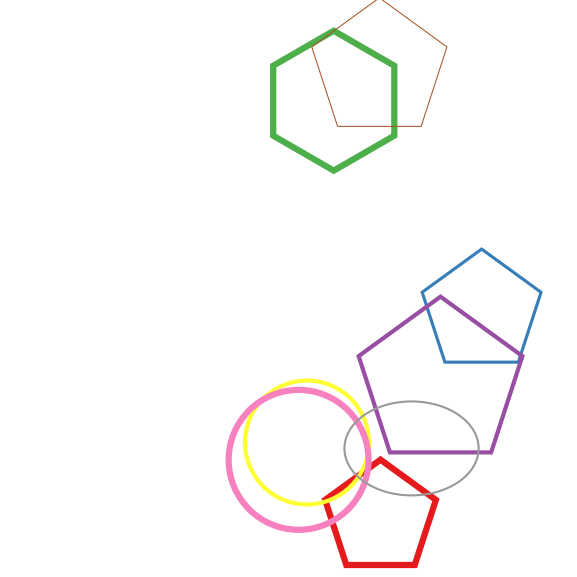[{"shape": "pentagon", "thickness": 3, "radius": 0.5, "center": [0.659, 0.102]}, {"shape": "pentagon", "thickness": 1.5, "radius": 0.54, "center": [0.834, 0.46]}, {"shape": "hexagon", "thickness": 3, "radius": 0.61, "center": [0.578, 0.825]}, {"shape": "pentagon", "thickness": 2, "radius": 0.75, "center": [0.763, 0.336]}, {"shape": "circle", "thickness": 2, "radius": 0.54, "center": [0.531, 0.233]}, {"shape": "pentagon", "thickness": 0.5, "radius": 0.62, "center": [0.657, 0.88]}, {"shape": "circle", "thickness": 3, "radius": 0.61, "center": [0.517, 0.203]}, {"shape": "oval", "thickness": 1, "radius": 0.58, "center": [0.713, 0.223]}]